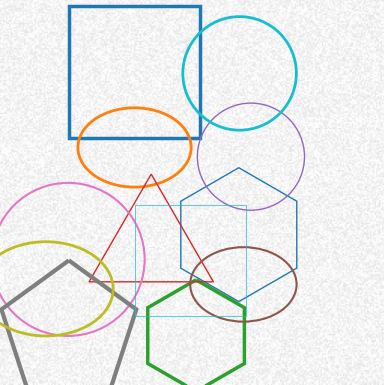[{"shape": "square", "thickness": 2.5, "radius": 0.85, "center": [0.35, 0.813]}, {"shape": "hexagon", "thickness": 1, "radius": 0.87, "center": [0.62, 0.39]}, {"shape": "oval", "thickness": 2, "radius": 0.74, "center": [0.349, 0.617]}, {"shape": "hexagon", "thickness": 2.5, "radius": 0.72, "center": [0.509, 0.128]}, {"shape": "triangle", "thickness": 1, "radius": 0.93, "center": [0.393, 0.361]}, {"shape": "circle", "thickness": 1, "radius": 0.7, "center": [0.652, 0.593]}, {"shape": "oval", "thickness": 1.5, "radius": 0.69, "center": [0.632, 0.261]}, {"shape": "circle", "thickness": 1.5, "radius": 0.99, "center": [0.177, 0.326]}, {"shape": "pentagon", "thickness": 3, "radius": 0.92, "center": [0.179, 0.139]}, {"shape": "oval", "thickness": 2, "radius": 0.87, "center": [0.119, 0.25]}, {"shape": "square", "thickness": 0.5, "radius": 0.72, "center": [0.495, 0.324]}, {"shape": "circle", "thickness": 2, "radius": 0.74, "center": [0.622, 0.809]}]